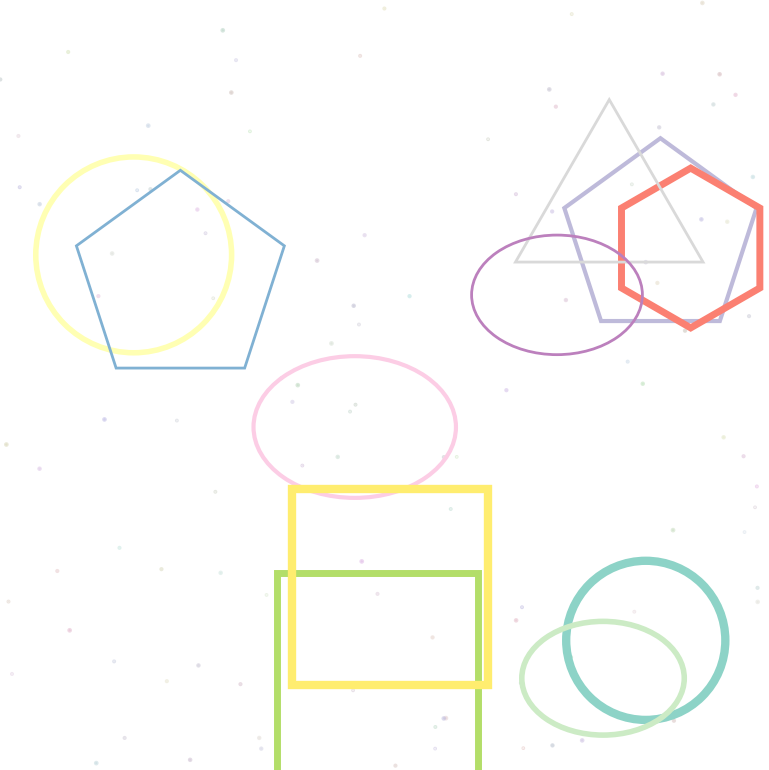[{"shape": "circle", "thickness": 3, "radius": 0.52, "center": [0.839, 0.168]}, {"shape": "circle", "thickness": 2, "radius": 0.64, "center": [0.174, 0.669]}, {"shape": "pentagon", "thickness": 1.5, "radius": 0.66, "center": [0.858, 0.689]}, {"shape": "hexagon", "thickness": 2.5, "radius": 0.52, "center": [0.897, 0.678]}, {"shape": "pentagon", "thickness": 1, "radius": 0.71, "center": [0.234, 0.637]}, {"shape": "square", "thickness": 2.5, "radius": 0.65, "center": [0.49, 0.125]}, {"shape": "oval", "thickness": 1.5, "radius": 0.66, "center": [0.461, 0.445]}, {"shape": "triangle", "thickness": 1, "radius": 0.7, "center": [0.791, 0.73]}, {"shape": "oval", "thickness": 1, "radius": 0.55, "center": [0.723, 0.617]}, {"shape": "oval", "thickness": 2, "radius": 0.53, "center": [0.783, 0.119]}, {"shape": "square", "thickness": 3, "radius": 0.64, "center": [0.506, 0.237]}]